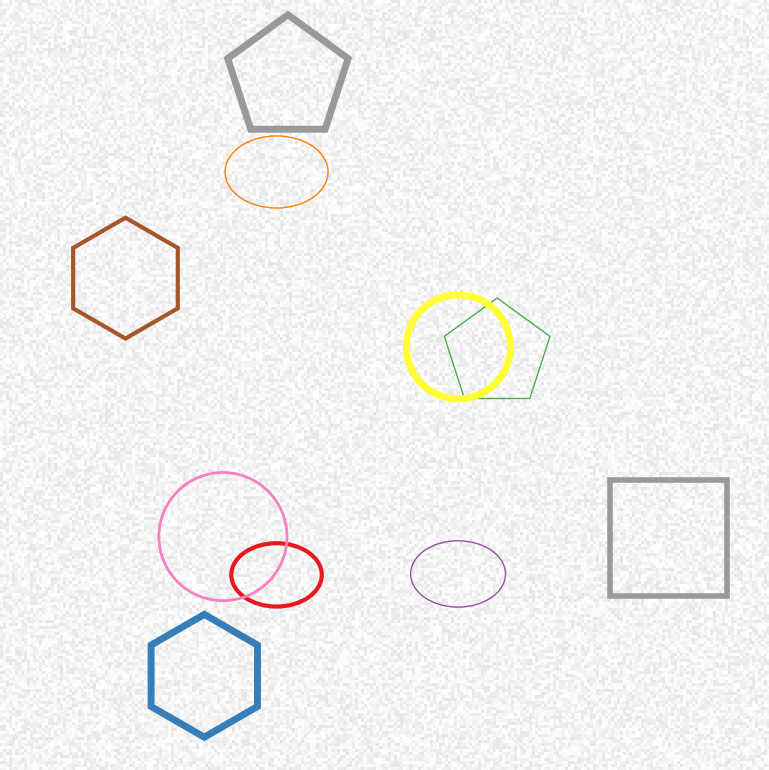[{"shape": "oval", "thickness": 1.5, "radius": 0.29, "center": [0.359, 0.253]}, {"shape": "hexagon", "thickness": 2.5, "radius": 0.4, "center": [0.265, 0.122]}, {"shape": "pentagon", "thickness": 0.5, "radius": 0.36, "center": [0.646, 0.541]}, {"shape": "oval", "thickness": 0.5, "radius": 0.31, "center": [0.595, 0.255]}, {"shape": "oval", "thickness": 0.5, "radius": 0.33, "center": [0.359, 0.777]}, {"shape": "circle", "thickness": 2.5, "radius": 0.34, "center": [0.595, 0.549]}, {"shape": "hexagon", "thickness": 1.5, "radius": 0.39, "center": [0.163, 0.639]}, {"shape": "circle", "thickness": 1, "radius": 0.42, "center": [0.29, 0.303]}, {"shape": "pentagon", "thickness": 2.5, "radius": 0.41, "center": [0.374, 0.899]}, {"shape": "square", "thickness": 2, "radius": 0.38, "center": [0.868, 0.301]}]